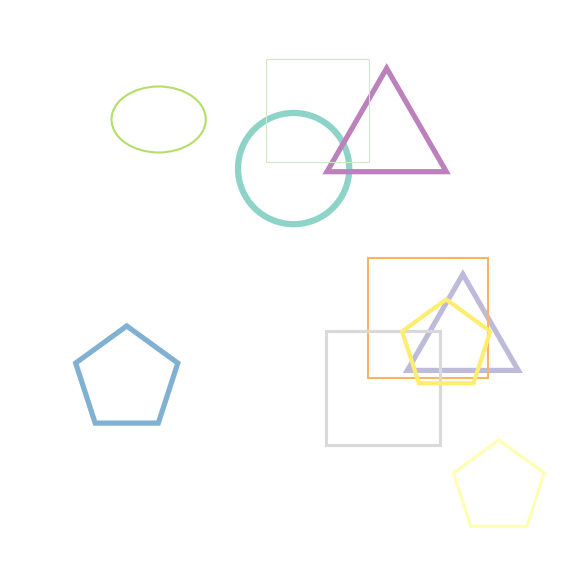[{"shape": "circle", "thickness": 3, "radius": 0.48, "center": [0.508, 0.707]}, {"shape": "pentagon", "thickness": 1.5, "radius": 0.41, "center": [0.864, 0.155]}, {"shape": "triangle", "thickness": 2.5, "radius": 0.55, "center": [0.801, 0.413]}, {"shape": "pentagon", "thickness": 2.5, "radius": 0.46, "center": [0.219, 0.342]}, {"shape": "square", "thickness": 1, "radius": 0.52, "center": [0.741, 0.448]}, {"shape": "oval", "thickness": 1, "radius": 0.41, "center": [0.275, 0.792]}, {"shape": "square", "thickness": 1.5, "radius": 0.5, "center": [0.663, 0.327]}, {"shape": "triangle", "thickness": 2.5, "radius": 0.6, "center": [0.67, 0.762]}, {"shape": "square", "thickness": 0.5, "radius": 0.45, "center": [0.55, 0.808]}, {"shape": "pentagon", "thickness": 2, "radius": 0.4, "center": [0.773, 0.4]}]